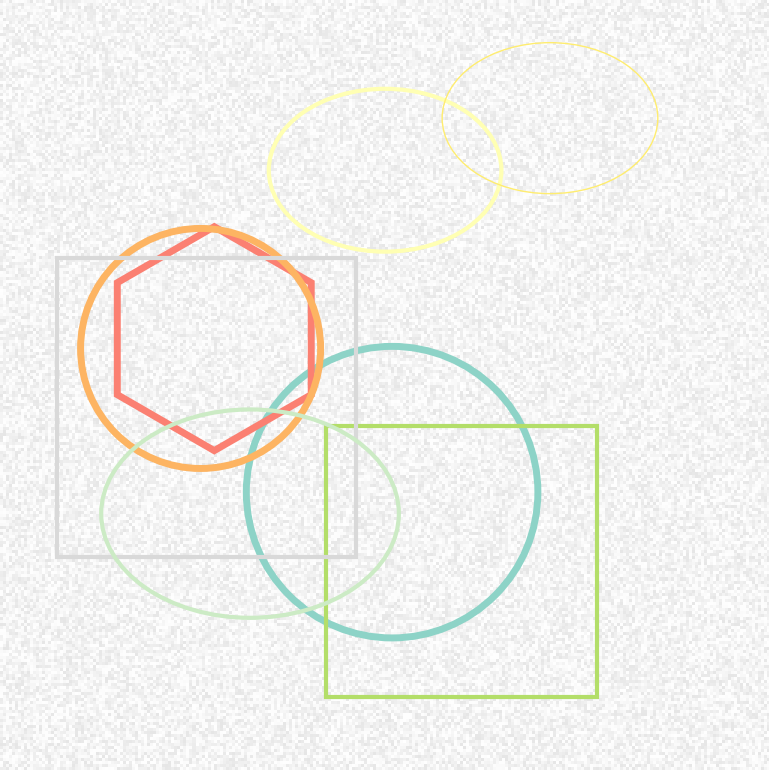[{"shape": "circle", "thickness": 2.5, "radius": 0.95, "center": [0.509, 0.361]}, {"shape": "oval", "thickness": 1.5, "radius": 0.76, "center": [0.5, 0.779]}, {"shape": "hexagon", "thickness": 2.5, "radius": 0.73, "center": [0.278, 0.56]}, {"shape": "circle", "thickness": 2.5, "radius": 0.78, "center": [0.261, 0.547]}, {"shape": "square", "thickness": 1.5, "radius": 0.88, "center": [0.599, 0.271]}, {"shape": "square", "thickness": 1.5, "radius": 0.97, "center": [0.268, 0.471]}, {"shape": "oval", "thickness": 1.5, "radius": 0.97, "center": [0.325, 0.333]}, {"shape": "oval", "thickness": 0.5, "radius": 0.7, "center": [0.714, 0.847]}]